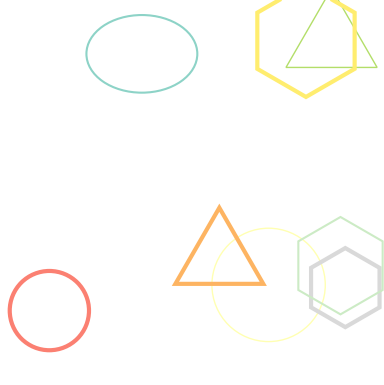[{"shape": "oval", "thickness": 1.5, "radius": 0.72, "center": [0.368, 0.86]}, {"shape": "circle", "thickness": 1, "radius": 0.74, "center": [0.698, 0.26]}, {"shape": "circle", "thickness": 3, "radius": 0.51, "center": [0.128, 0.193]}, {"shape": "triangle", "thickness": 3, "radius": 0.66, "center": [0.57, 0.329]}, {"shape": "triangle", "thickness": 1, "radius": 0.68, "center": [0.861, 0.893]}, {"shape": "hexagon", "thickness": 3, "radius": 0.51, "center": [0.897, 0.253]}, {"shape": "hexagon", "thickness": 1.5, "radius": 0.63, "center": [0.884, 0.31]}, {"shape": "hexagon", "thickness": 3, "radius": 0.73, "center": [0.795, 0.894]}]